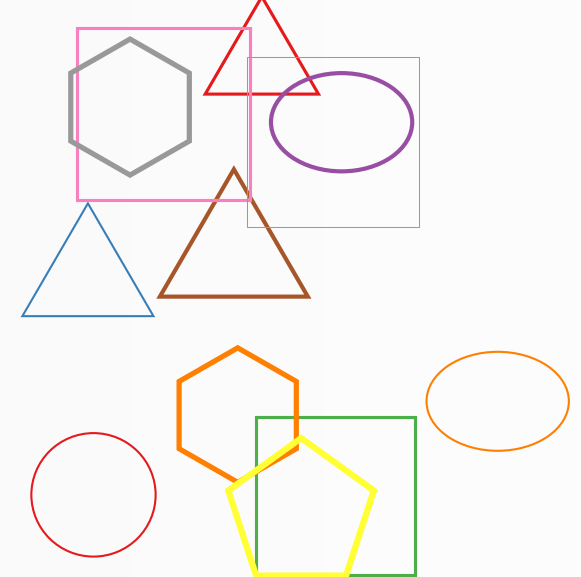[{"shape": "circle", "thickness": 1, "radius": 0.53, "center": [0.161, 0.142]}, {"shape": "triangle", "thickness": 1.5, "radius": 0.56, "center": [0.45, 0.892]}, {"shape": "triangle", "thickness": 1, "radius": 0.65, "center": [0.151, 0.517]}, {"shape": "square", "thickness": 1.5, "radius": 0.69, "center": [0.577, 0.14]}, {"shape": "oval", "thickness": 2, "radius": 0.61, "center": [0.588, 0.787]}, {"shape": "hexagon", "thickness": 2.5, "radius": 0.58, "center": [0.409, 0.28]}, {"shape": "oval", "thickness": 1, "radius": 0.61, "center": [0.856, 0.304]}, {"shape": "pentagon", "thickness": 3, "radius": 0.66, "center": [0.518, 0.109]}, {"shape": "triangle", "thickness": 2, "radius": 0.73, "center": [0.402, 0.559]}, {"shape": "square", "thickness": 1.5, "radius": 0.75, "center": [0.281, 0.802]}, {"shape": "hexagon", "thickness": 2.5, "radius": 0.59, "center": [0.224, 0.814]}, {"shape": "square", "thickness": 0.5, "radius": 0.74, "center": [0.573, 0.754]}]